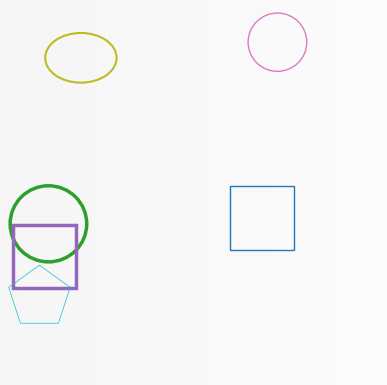[{"shape": "square", "thickness": 1, "radius": 0.41, "center": [0.676, 0.434]}, {"shape": "circle", "thickness": 2.5, "radius": 0.49, "center": [0.125, 0.419]}, {"shape": "square", "thickness": 2.5, "radius": 0.4, "center": [0.114, 0.334]}, {"shape": "circle", "thickness": 1, "radius": 0.38, "center": [0.716, 0.89]}, {"shape": "oval", "thickness": 1.5, "radius": 0.46, "center": [0.209, 0.85]}, {"shape": "pentagon", "thickness": 0.5, "radius": 0.42, "center": [0.102, 0.228]}]